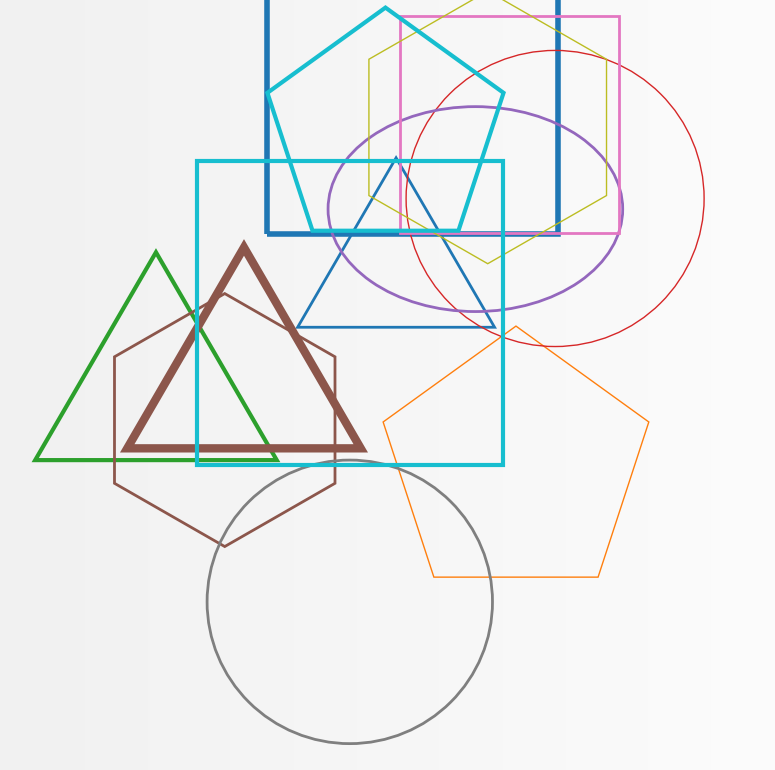[{"shape": "triangle", "thickness": 1, "radius": 0.73, "center": [0.511, 0.648]}, {"shape": "square", "thickness": 2, "radius": 0.94, "center": [0.532, 0.885]}, {"shape": "pentagon", "thickness": 0.5, "radius": 0.9, "center": [0.666, 0.396]}, {"shape": "triangle", "thickness": 1.5, "radius": 0.9, "center": [0.201, 0.492]}, {"shape": "circle", "thickness": 0.5, "radius": 0.96, "center": [0.716, 0.742]}, {"shape": "oval", "thickness": 1, "radius": 0.95, "center": [0.613, 0.728]}, {"shape": "hexagon", "thickness": 1, "radius": 0.82, "center": [0.29, 0.454]}, {"shape": "triangle", "thickness": 3, "radius": 0.87, "center": [0.315, 0.505]}, {"shape": "square", "thickness": 1, "radius": 0.7, "center": [0.658, 0.839]}, {"shape": "circle", "thickness": 1, "radius": 0.92, "center": [0.451, 0.218]}, {"shape": "hexagon", "thickness": 0.5, "radius": 0.89, "center": [0.629, 0.835]}, {"shape": "pentagon", "thickness": 1.5, "radius": 0.8, "center": [0.497, 0.83]}, {"shape": "square", "thickness": 1.5, "radius": 0.99, "center": [0.452, 0.594]}]